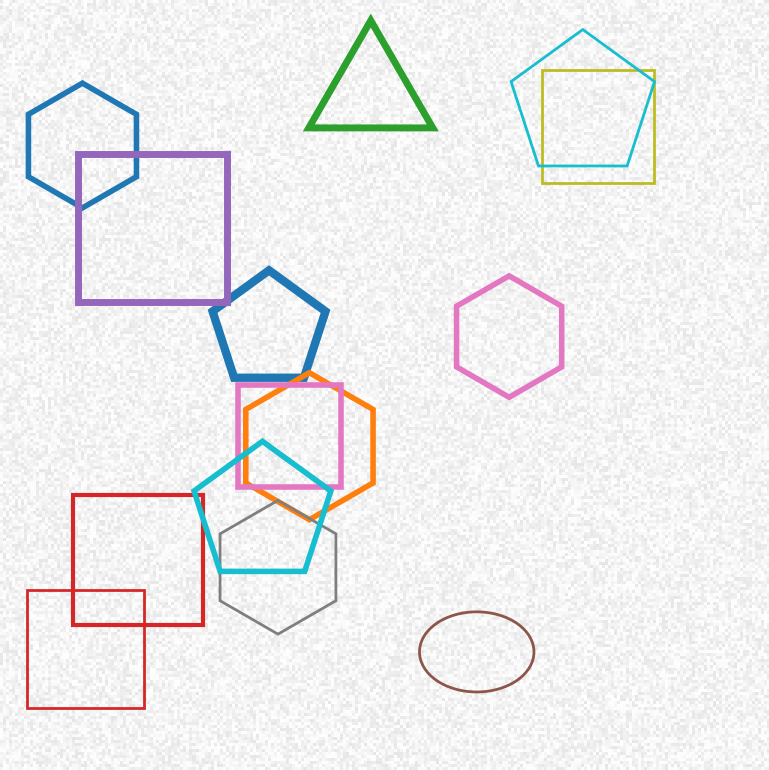[{"shape": "pentagon", "thickness": 3, "radius": 0.39, "center": [0.349, 0.572]}, {"shape": "hexagon", "thickness": 2, "radius": 0.41, "center": [0.107, 0.811]}, {"shape": "hexagon", "thickness": 2, "radius": 0.48, "center": [0.402, 0.421]}, {"shape": "triangle", "thickness": 2.5, "radius": 0.46, "center": [0.482, 0.88]}, {"shape": "square", "thickness": 1.5, "radius": 0.42, "center": [0.179, 0.273]}, {"shape": "square", "thickness": 1, "radius": 0.38, "center": [0.111, 0.157]}, {"shape": "square", "thickness": 2.5, "radius": 0.48, "center": [0.198, 0.704]}, {"shape": "oval", "thickness": 1, "radius": 0.37, "center": [0.619, 0.153]}, {"shape": "hexagon", "thickness": 2, "radius": 0.39, "center": [0.661, 0.563]}, {"shape": "square", "thickness": 2, "radius": 0.33, "center": [0.376, 0.434]}, {"shape": "hexagon", "thickness": 1, "radius": 0.43, "center": [0.361, 0.263]}, {"shape": "square", "thickness": 1, "radius": 0.37, "center": [0.777, 0.836]}, {"shape": "pentagon", "thickness": 2, "radius": 0.47, "center": [0.341, 0.333]}, {"shape": "pentagon", "thickness": 1, "radius": 0.49, "center": [0.757, 0.864]}]